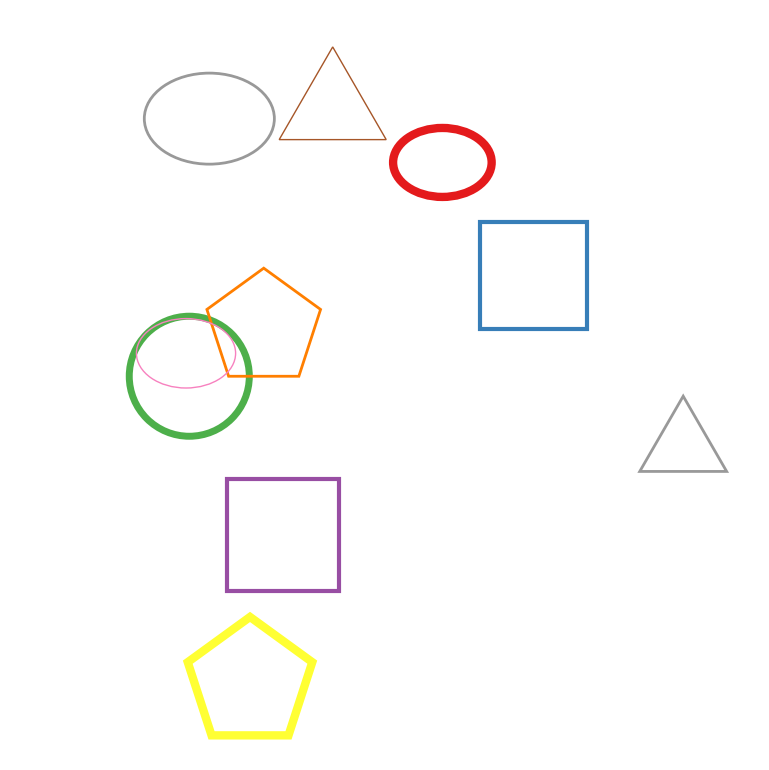[{"shape": "oval", "thickness": 3, "radius": 0.32, "center": [0.575, 0.789]}, {"shape": "square", "thickness": 1.5, "radius": 0.35, "center": [0.693, 0.643]}, {"shape": "circle", "thickness": 2.5, "radius": 0.39, "center": [0.246, 0.511]}, {"shape": "square", "thickness": 1.5, "radius": 0.36, "center": [0.368, 0.305]}, {"shape": "pentagon", "thickness": 1, "radius": 0.39, "center": [0.343, 0.574]}, {"shape": "pentagon", "thickness": 3, "radius": 0.43, "center": [0.325, 0.114]}, {"shape": "triangle", "thickness": 0.5, "radius": 0.4, "center": [0.432, 0.859]}, {"shape": "oval", "thickness": 0.5, "radius": 0.32, "center": [0.242, 0.541]}, {"shape": "oval", "thickness": 1, "radius": 0.42, "center": [0.272, 0.846]}, {"shape": "triangle", "thickness": 1, "radius": 0.33, "center": [0.887, 0.42]}]